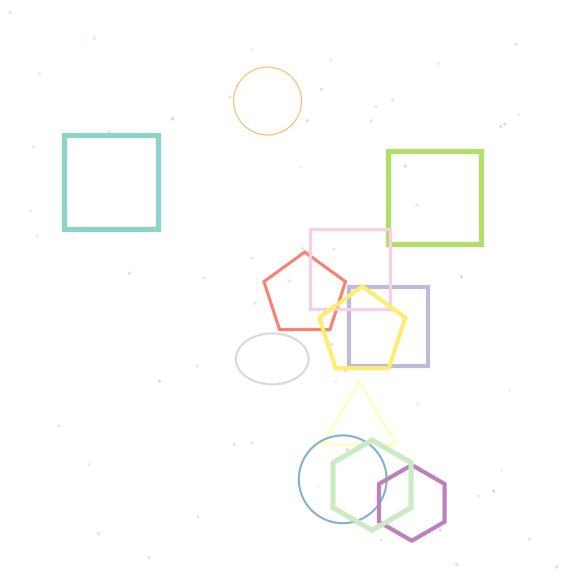[{"shape": "square", "thickness": 2.5, "radius": 0.4, "center": [0.192, 0.684]}, {"shape": "triangle", "thickness": 1, "radius": 0.37, "center": [0.622, 0.266]}, {"shape": "square", "thickness": 2, "radius": 0.34, "center": [0.672, 0.433]}, {"shape": "pentagon", "thickness": 1.5, "radius": 0.37, "center": [0.528, 0.488]}, {"shape": "circle", "thickness": 1, "radius": 0.38, "center": [0.593, 0.169]}, {"shape": "circle", "thickness": 0.5, "radius": 0.29, "center": [0.463, 0.824]}, {"shape": "square", "thickness": 2.5, "radius": 0.4, "center": [0.752, 0.657]}, {"shape": "square", "thickness": 1.5, "radius": 0.35, "center": [0.606, 0.534]}, {"shape": "oval", "thickness": 1, "radius": 0.31, "center": [0.471, 0.378]}, {"shape": "hexagon", "thickness": 2, "radius": 0.33, "center": [0.713, 0.128]}, {"shape": "hexagon", "thickness": 2.5, "radius": 0.39, "center": [0.644, 0.159]}, {"shape": "pentagon", "thickness": 2, "radius": 0.39, "center": [0.627, 0.425]}]